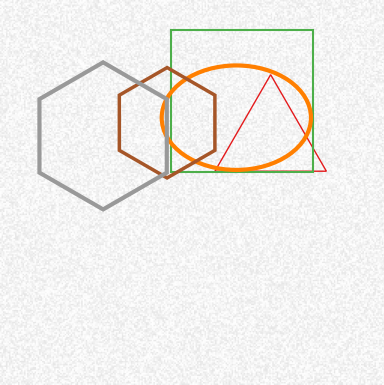[{"shape": "triangle", "thickness": 1, "radius": 0.84, "center": [0.703, 0.639]}, {"shape": "square", "thickness": 1.5, "radius": 0.92, "center": [0.629, 0.737]}, {"shape": "oval", "thickness": 3, "radius": 0.97, "center": [0.614, 0.694]}, {"shape": "hexagon", "thickness": 2.5, "radius": 0.72, "center": [0.434, 0.681]}, {"shape": "hexagon", "thickness": 3, "radius": 0.95, "center": [0.268, 0.647]}]